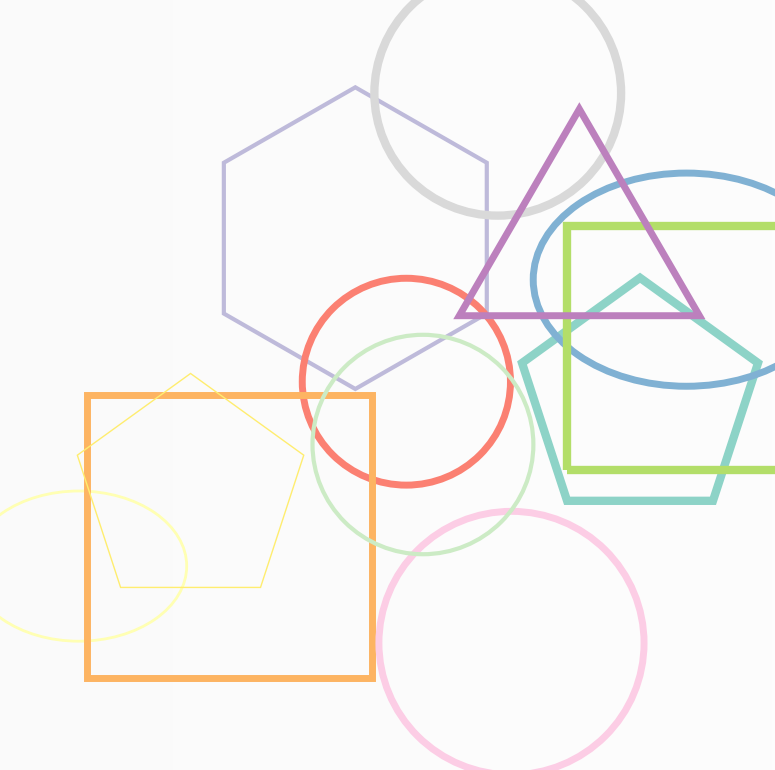[{"shape": "pentagon", "thickness": 3, "radius": 0.8, "center": [0.826, 0.479]}, {"shape": "oval", "thickness": 1, "radius": 0.7, "center": [0.102, 0.265]}, {"shape": "hexagon", "thickness": 1.5, "radius": 0.98, "center": [0.458, 0.691]}, {"shape": "circle", "thickness": 2.5, "radius": 0.67, "center": [0.524, 0.504]}, {"shape": "oval", "thickness": 2.5, "radius": 0.99, "center": [0.886, 0.637]}, {"shape": "square", "thickness": 2.5, "radius": 0.92, "center": [0.296, 0.303]}, {"shape": "square", "thickness": 3, "radius": 0.79, "center": [0.89, 0.548]}, {"shape": "circle", "thickness": 2.5, "radius": 0.86, "center": [0.66, 0.165]}, {"shape": "circle", "thickness": 3, "radius": 0.8, "center": [0.642, 0.879]}, {"shape": "triangle", "thickness": 2.5, "radius": 0.89, "center": [0.748, 0.679]}, {"shape": "circle", "thickness": 1.5, "radius": 0.71, "center": [0.546, 0.423]}, {"shape": "pentagon", "thickness": 0.5, "radius": 0.77, "center": [0.246, 0.361]}]